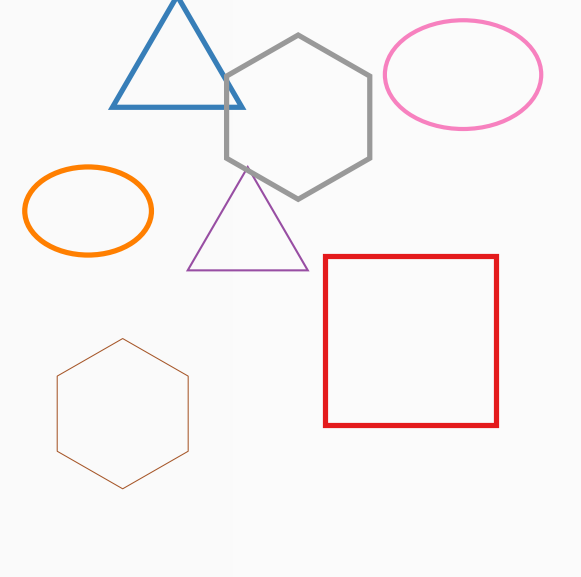[{"shape": "square", "thickness": 2.5, "radius": 0.73, "center": [0.706, 0.409]}, {"shape": "triangle", "thickness": 2.5, "radius": 0.64, "center": [0.305, 0.878]}, {"shape": "triangle", "thickness": 1, "radius": 0.6, "center": [0.426, 0.591]}, {"shape": "oval", "thickness": 2.5, "radius": 0.54, "center": [0.152, 0.634]}, {"shape": "hexagon", "thickness": 0.5, "radius": 0.65, "center": [0.211, 0.283]}, {"shape": "oval", "thickness": 2, "radius": 0.67, "center": [0.797, 0.87]}, {"shape": "hexagon", "thickness": 2.5, "radius": 0.71, "center": [0.513, 0.796]}]